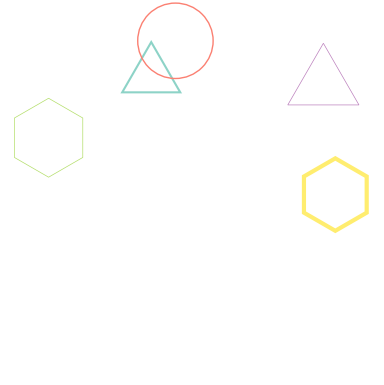[{"shape": "triangle", "thickness": 1.5, "radius": 0.44, "center": [0.393, 0.804]}, {"shape": "circle", "thickness": 1, "radius": 0.49, "center": [0.456, 0.894]}, {"shape": "hexagon", "thickness": 0.5, "radius": 0.51, "center": [0.126, 0.642]}, {"shape": "triangle", "thickness": 0.5, "radius": 0.53, "center": [0.84, 0.781]}, {"shape": "hexagon", "thickness": 3, "radius": 0.47, "center": [0.871, 0.495]}]